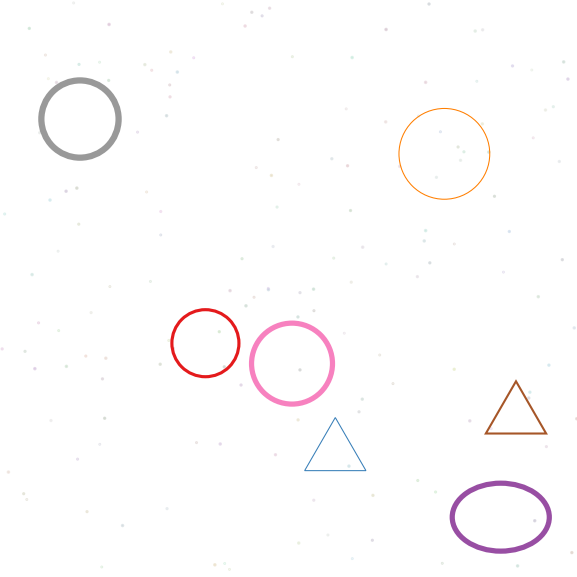[{"shape": "circle", "thickness": 1.5, "radius": 0.29, "center": [0.356, 0.405]}, {"shape": "triangle", "thickness": 0.5, "radius": 0.31, "center": [0.581, 0.215]}, {"shape": "oval", "thickness": 2.5, "radius": 0.42, "center": [0.867, 0.104]}, {"shape": "circle", "thickness": 0.5, "radius": 0.39, "center": [0.769, 0.733]}, {"shape": "triangle", "thickness": 1, "radius": 0.3, "center": [0.893, 0.279]}, {"shape": "circle", "thickness": 2.5, "radius": 0.35, "center": [0.506, 0.369]}, {"shape": "circle", "thickness": 3, "radius": 0.33, "center": [0.139, 0.793]}]